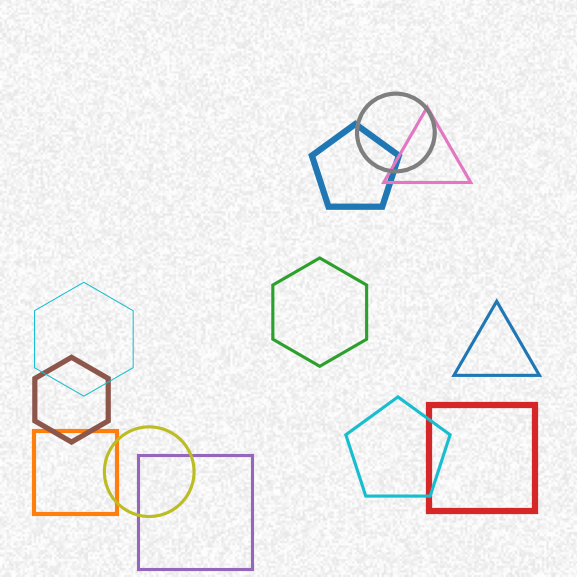[{"shape": "pentagon", "thickness": 3, "radius": 0.4, "center": [0.615, 0.705]}, {"shape": "triangle", "thickness": 1.5, "radius": 0.43, "center": [0.86, 0.392]}, {"shape": "square", "thickness": 2, "radius": 0.36, "center": [0.131, 0.181]}, {"shape": "hexagon", "thickness": 1.5, "radius": 0.47, "center": [0.554, 0.459]}, {"shape": "square", "thickness": 3, "radius": 0.46, "center": [0.835, 0.205]}, {"shape": "square", "thickness": 1.5, "radius": 0.49, "center": [0.338, 0.112]}, {"shape": "hexagon", "thickness": 2.5, "radius": 0.37, "center": [0.124, 0.307]}, {"shape": "triangle", "thickness": 1.5, "radius": 0.43, "center": [0.74, 0.727]}, {"shape": "circle", "thickness": 2, "radius": 0.34, "center": [0.685, 0.77]}, {"shape": "circle", "thickness": 1.5, "radius": 0.39, "center": [0.258, 0.182]}, {"shape": "pentagon", "thickness": 1.5, "radius": 0.47, "center": [0.689, 0.217]}, {"shape": "hexagon", "thickness": 0.5, "radius": 0.49, "center": [0.145, 0.412]}]